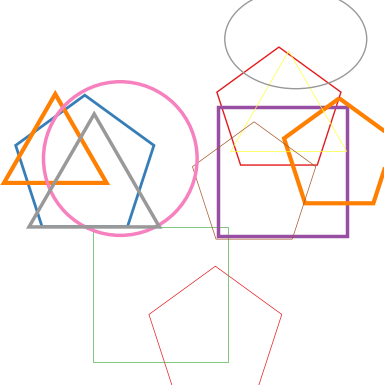[{"shape": "pentagon", "thickness": 1, "radius": 0.85, "center": [0.724, 0.708]}, {"shape": "pentagon", "thickness": 0.5, "radius": 0.91, "center": [0.559, 0.127]}, {"shape": "pentagon", "thickness": 2, "radius": 0.94, "center": [0.22, 0.564]}, {"shape": "square", "thickness": 0.5, "radius": 0.87, "center": [0.418, 0.235]}, {"shape": "square", "thickness": 2.5, "radius": 0.84, "center": [0.734, 0.555]}, {"shape": "pentagon", "thickness": 3, "radius": 0.75, "center": [0.881, 0.594]}, {"shape": "triangle", "thickness": 3, "radius": 0.77, "center": [0.144, 0.602]}, {"shape": "triangle", "thickness": 0.5, "radius": 0.87, "center": [0.75, 0.694]}, {"shape": "pentagon", "thickness": 0.5, "radius": 0.84, "center": [0.66, 0.515]}, {"shape": "circle", "thickness": 2.5, "radius": 1.0, "center": [0.312, 0.588]}, {"shape": "oval", "thickness": 1, "radius": 0.92, "center": [0.768, 0.899]}, {"shape": "triangle", "thickness": 2.5, "radius": 0.98, "center": [0.245, 0.508]}]